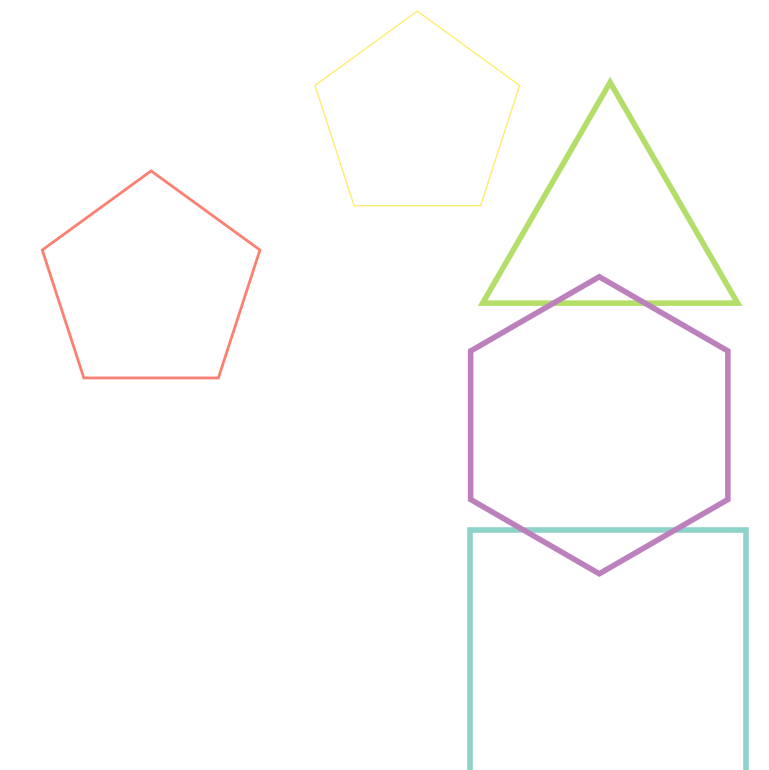[{"shape": "square", "thickness": 2, "radius": 0.89, "center": [0.79, 0.133]}, {"shape": "pentagon", "thickness": 1, "radius": 0.74, "center": [0.196, 0.629]}, {"shape": "triangle", "thickness": 2, "radius": 0.96, "center": [0.792, 0.702]}, {"shape": "hexagon", "thickness": 2, "radius": 0.96, "center": [0.778, 0.448]}, {"shape": "pentagon", "thickness": 0.5, "radius": 0.7, "center": [0.542, 0.846]}]